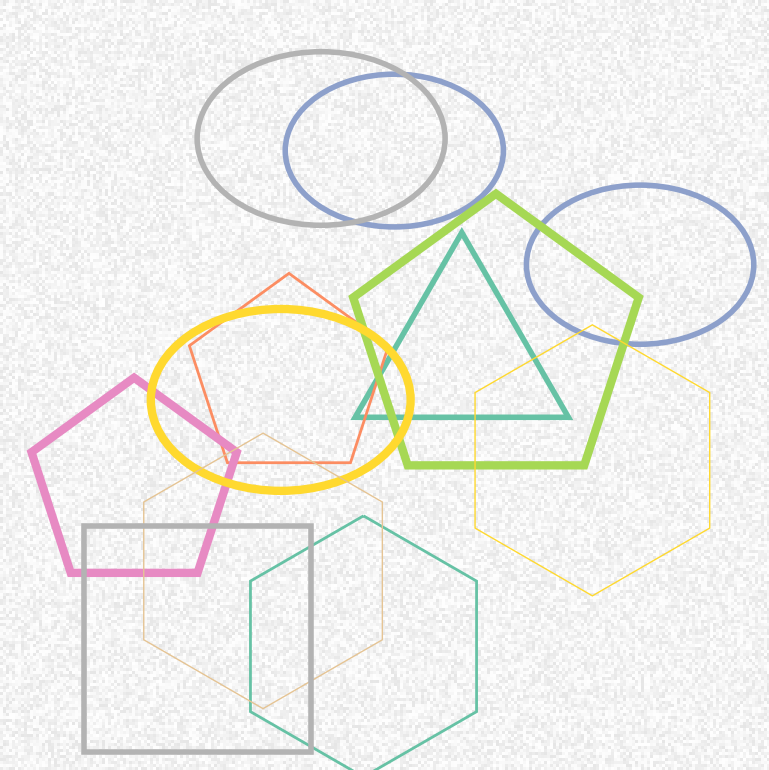[{"shape": "triangle", "thickness": 2, "radius": 0.8, "center": [0.6, 0.538]}, {"shape": "hexagon", "thickness": 1, "radius": 0.85, "center": [0.472, 0.161]}, {"shape": "pentagon", "thickness": 1, "radius": 0.68, "center": [0.375, 0.509]}, {"shape": "oval", "thickness": 2, "radius": 0.71, "center": [0.512, 0.804]}, {"shape": "oval", "thickness": 2, "radius": 0.74, "center": [0.831, 0.656]}, {"shape": "pentagon", "thickness": 3, "radius": 0.7, "center": [0.174, 0.369]}, {"shape": "pentagon", "thickness": 3, "radius": 0.97, "center": [0.644, 0.553]}, {"shape": "hexagon", "thickness": 0.5, "radius": 0.88, "center": [0.769, 0.402]}, {"shape": "oval", "thickness": 3, "radius": 0.84, "center": [0.365, 0.481]}, {"shape": "hexagon", "thickness": 0.5, "radius": 0.89, "center": [0.342, 0.259]}, {"shape": "oval", "thickness": 2, "radius": 0.81, "center": [0.417, 0.82]}, {"shape": "square", "thickness": 2, "radius": 0.74, "center": [0.257, 0.17]}]